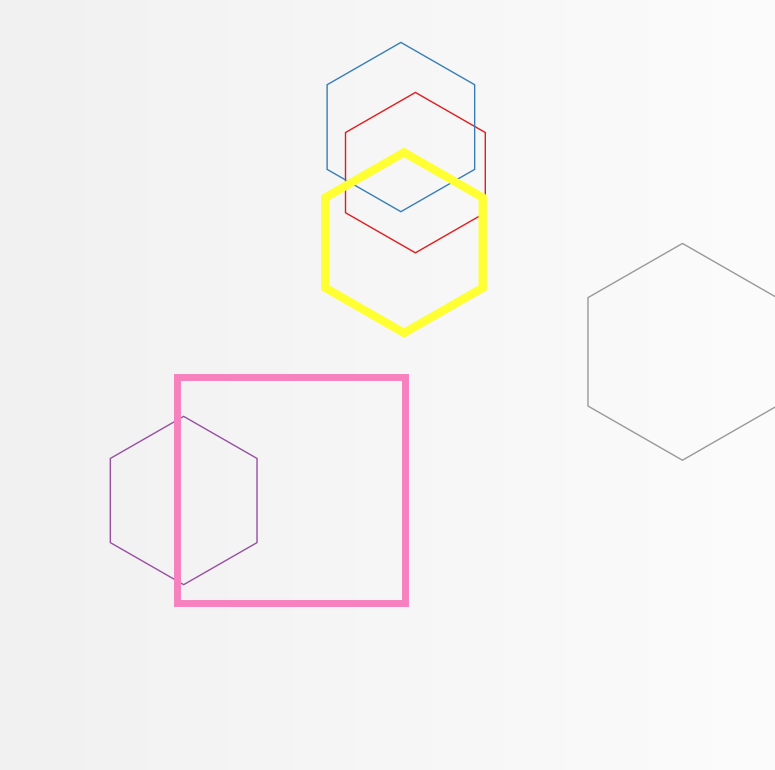[{"shape": "hexagon", "thickness": 0.5, "radius": 0.52, "center": [0.536, 0.776]}, {"shape": "hexagon", "thickness": 0.5, "radius": 0.55, "center": [0.517, 0.835]}, {"shape": "hexagon", "thickness": 0.5, "radius": 0.55, "center": [0.237, 0.35]}, {"shape": "hexagon", "thickness": 3, "radius": 0.59, "center": [0.521, 0.685]}, {"shape": "square", "thickness": 2.5, "radius": 0.74, "center": [0.376, 0.364]}, {"shape": "hexagon", "thickness": 0.5, "radius": 0.7, "center": [0.881, 0.543]}]